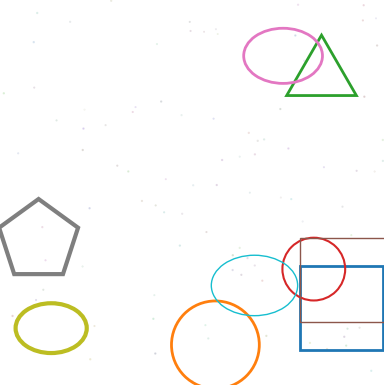[{"shape": "square", "thickness": 2, "radius": 0.54, "center": [0.887, 0.2]}, {"shape": "circle", "thickness": 2, "radius": 0.57, "center": [0.559, 0.104]}, {"shape": "triangle", "thickness": 2, "radius": 0.52, "center": [0.835, 0.804]}, {"shape": "circle", "thickness": 1.5, "radius": 0.41, "center": [0.815, 0.301]}, {"shape": "square", "thickness": 1, "radius": 0.55, "center": [0.89, 0.273]}, {"shape": "oval", "thickness": 2, "radius": 0.51, "center": [0.735, 0.855]}, {"shape": "pentagon", "thickness": 3, "radius": 0.54, "center": [0.1, 0.375]}, {"shape": "oval", "thickness": 3, "radius": 0.46, "center": [0.133, 0.148]}, {"shape": "oval", "thickness": 1, "radius": 0.56, "center": [0.661, 0.259]}]